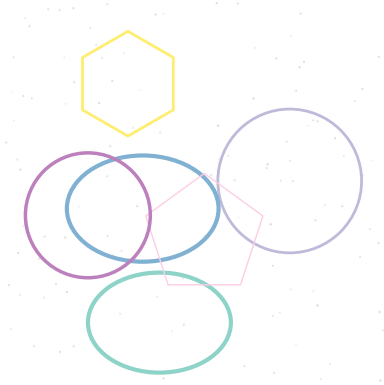[{"shape": "oval", "thickness": 3, "radius": 0.93, "center": [0.414, 0.162]}, {"shape": "circle", "thickness": 2, "radius": 0.93, "center": [0.752, 0.53]}, {"shape": "oval", "thickness": 3, "radius": 0.99, "center": [0.371, 0.458]}, {"shape": "pentagon", "thickness": 1, "radius": 0.8, "center": [0.531, 0.39]}, {"shape": "circle", "thickness": 2.5, "radius": 0.81, "center": [0.228, 0.441]}, {"shape": "hexagon", "thickness": 2, "radius": 0.68, "center": [0.332, 0.783]}]